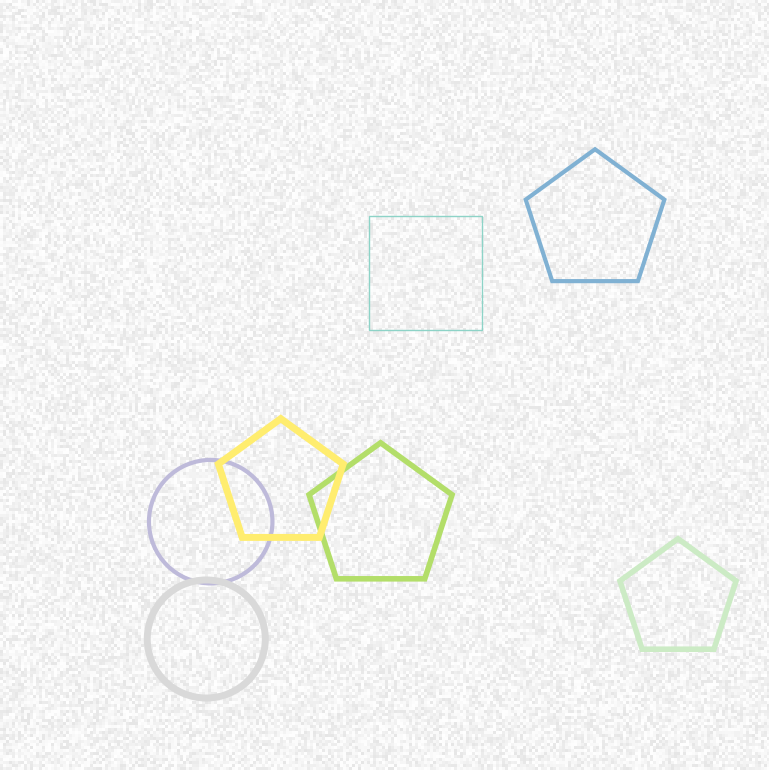[{"shape": "square", "thickness": 0.5, "radius": 0.37, "center": [0.553, 0.645]}, {"shape": "circle", "thickness": 1.5, "radius": 0.4, "center": [0.274, 0.323]}, {"shape": "pentagon", "thickness": 1.5, "radius": 0.47, "center": [0.773, 0.711]}, {"shape": "pentagon", "thickness": 2, "radius": 0.49, "center": [0.494, 0.327]}, {"shape": "circle", "thickness": 2.5, "radius": 0.38, "center": [0.268, 0.17]}, {"shape": "pentagon", "thickness": 2, "radius": 0.4, "center": [0.881, 0.221]}, {"shape": "pentagon", "thickness": 2.5, "radius": 0.43, "center": [0.365, 0.371]}]